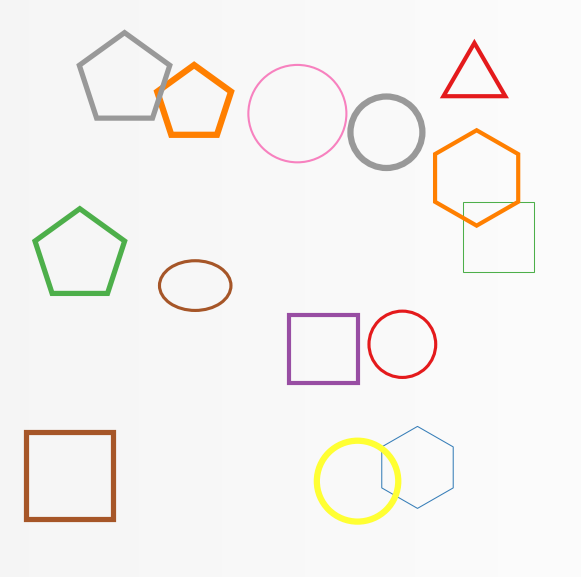[{"shape": "circle", "thickness": 1.5, "radius": 0.29, "center": [0.692, 0.403]}, {"shape": "triangle", "thickness": 2, "radius": 0.31, "center": [0.816, 0.863]}, {"shape": "hexagon", "thickness": 0.5, "radius": 0.35, "center": [0.718, 0.19]}, {"shape": "pentagon", "thickness": 2.5, "radius": 0.41, "center": [0.137, 0.557]}, {"shape": "square", "thickness": 0.5, "radius": 0.3, "center": [0.857, 0.588]}, {"shape": "square", "thickness": 2, "radius": 0.3, "center": [0.557, 0.395]}, {"shape": "hexagon", "thickness": 2, "radius": 0.41, "center": [0.82, 0.691]}, {"shape": "pentagon", "thickness": 3, "radius": 0.33, "center": [0.334, 0.82]}, {"shape": "circle", "thickness": 3, "radius": 0.35, "center": [0.615, 0.166]}, {"shape": "square", "thickness": 2.5, "radius": 0.37, "center": [0.119, 0.175]}, {"shape": "oval", "thickness": 1.5, "radius": 0.31, "center": [0.336, 0.505]}, {"shape": "circle", "thickness": 1, "radius": 0.42, "center": [0.512, 0.802]}, {"shape": "pentagon", "thickness": 2.5, "radius": 0.41, "center": [0.214, 0.861]}, {"shape": "circle", "thickness": 3, "radius": 0.31, "center": [0.665, 0.77]}]